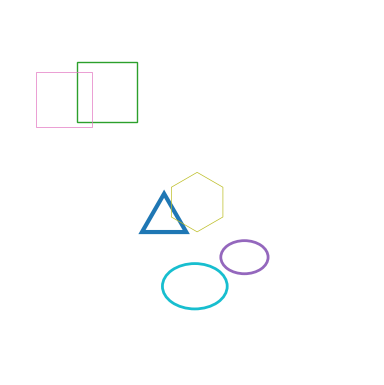[{"shape": "triangle", "thickness": 3, "radius": 0.33, "center": [0.426, 0.43]}, {"shape": "square", "thickness": 1, "radius": 0.39, "center": [0.278, 0.761]}, {"shape": "oval", "thickness": 2, "radius": 0.31, "center": [0.635, 0.332]}, {"shape": "square", "thickness": 0.5, "radius": 0.36, "center": [0.166, 0.742]}, {"shape": "hexagon", "thickness": 0.5, "radius": 0.39, "center": [0.512, 0.475]}, {"shape": "oval", "thickness": 2, "radius": 0.42, "center": [0.506, 0.256]}]